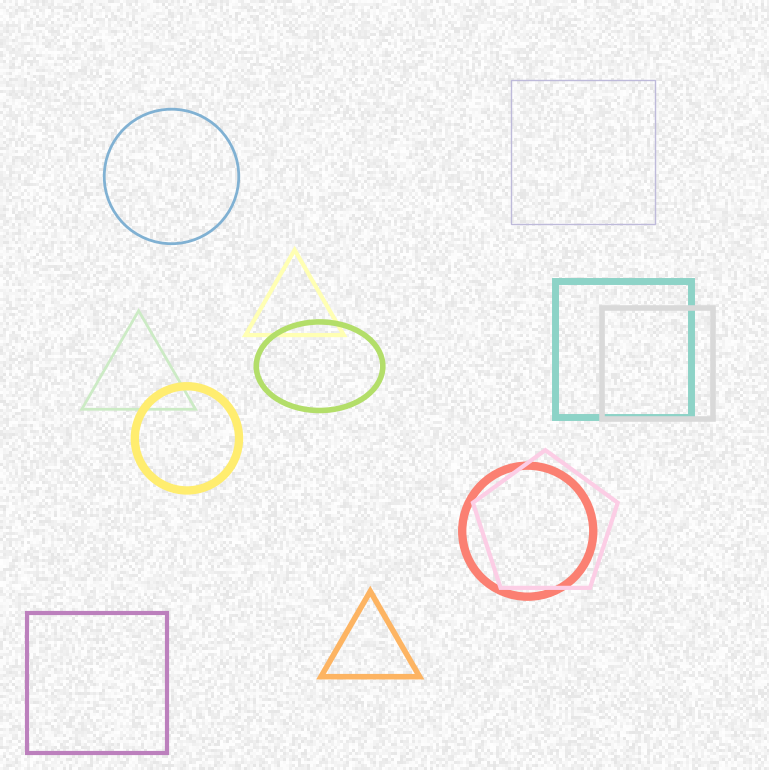[{"shape": "square", "thickness": 2.5, "radius": 0.44, "center": [0.809, 0.546]}, {"shape": "triangle", "thickness": 1.5, "radius": 0.37, "center": [0.383, 0.602]}, {"shape": "square", "thickness": 0.5, "radius": 0.47, "center": [0.757, 0.802]}, {"shape": "circle", "thickness": 3, "radius": 0.43, "center": [0.685, 0.31]}, {"shape": "circle", "thickness": 1, "radius": 0.44, "center": [0.223, 0.771]}, {"shape": "triangle", "thickness": 2, "radius": 0.37, "center": [0.481, 0.158]}, {"shape": "oval", "thickness": 2, "radius": 0.41, "center": [0.415, 0.524]}, {"shape": "pentagon", "thickness": 1.5, "radius": 0.49, "center": [0.708, 0.317]}, {"shape": "square", "thickness": 2, "radius": 0.36, "center": [0.854, 0.528]}, {"shape": "square", "thickness": 1.5, "radius": 0.45, "center": [0.126, 0.113]}, {"shape": "triangle", "thickness": 1, "radius": 0.43, "center": [0.18, 0.511]}, {"shape": "circle", "thickness": 3, "radius": 0.34, "center": [0.243, 0.431]}]